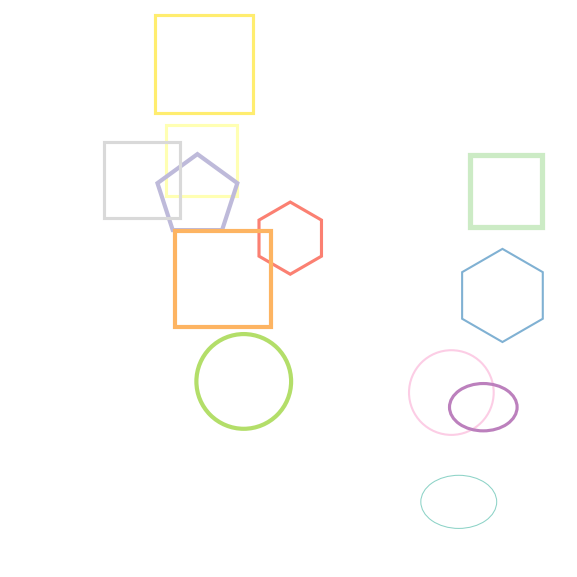[{"shape": "oval", "thickness": 0.5, "radius": 0.33, "center": [0.794, 0.13]}, {"shape": "square", "thickness": 1.5, "radius": 0.31, "center": [0.349, 0.721]}, {"shape": "pentagon", "thickness": 2, "radius": 0.36, "center": [0.342, 0.66]}, {"shape": "hexagon", "thickness": 1.5, "radius": 0.31, "center": [0.503, 0.587]}, {"shape": "hexagon", "thickness": 1, "radius": 0.4, "center": [0.87, 0.488]}, {"shape": "square", "thickness": 2, "radius": 0.41, "center": [0.386, 0.516]}, {"shape": "circle", "thickness": 2, "radius": 0.41, "center": [0.422, 0.339]}, {"shape": "circle", "thickness": 1, "radius": 0.37, "center": [0.782, 0.319]}, {"shape": "square", "thickness": 1.5, "radius": 0.33, "center": [0.245, 0.687]}, {"shape": "oval", "thickness": 1.5, "radius": 0.29, "center": [0.837, 0.294]}, {"shape": "square", "thickness": 2.5, "radius": 0.31, "center": [0.876, 0.669]}, {"shape": "square", "thickness": 1.5, "radius": 0.43, "center": [0.353, 0.888]}]